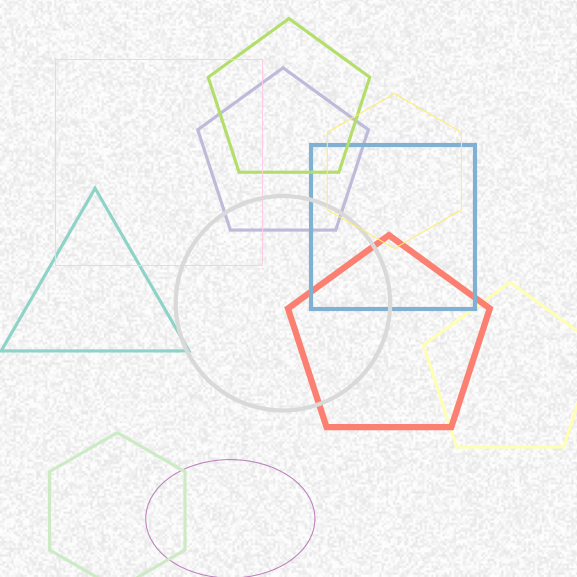[{"shape": "triangle", "thickness": 1.5, "radius": 0.94, "center": [0.165, 0.485]}, {"shape": "pentagon", "thickness": 1.5, "radius": 0.79, "center": [0.883, 0.353]}, {"shape": "pentagon", "thickness": 1.5, "radius": 0.78, "center": [0.49, 0.726]}, {"shape": "pentagon", "thickness": 3, "radius": 0.92, "center": [0.673, 0.408]}, {"shape": "square", "thickness": 2, "radius": 0.71, "center": [0.68, 0.606]}, {"shape": "pentagon", "thickness": 1.5, "radius": 0.74, "center": [0.5, 0.82]}, {"shape": "square", "thickness": 0.5, "radius": 0.89, "center": [0.274, 0.719]}, {"shape": "circle", "thickness": 2, "radius": 0.93, "center": [0.49, 0.474]}, {"shape": "oval", "thickness": 0.5, "radius": 0.73, "center": [0.399, 0.101]}, {"shape": "hexagon", "thickness": 1.5, "radius": 0.68, "center": [0.203, 0.115]}, {"shape": "hexagon", "thickness": 0.5, "radius": 0.67, "center": [0.683, 0.703]}]